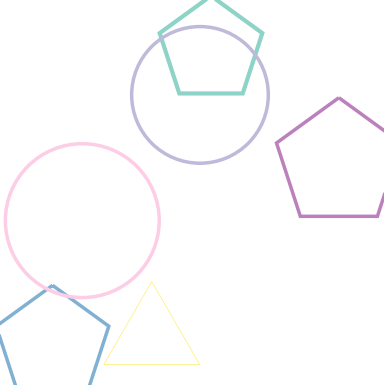[{"shape": "pentagon", "thickness": 3, "radius": 0.7, "center": [0.548, 0.871]}, {"shape": "circle", "thickness": 2.5, "radius": 0.89, "center": [0.519, 0.754]}, {"shape": "pentagon", "thickness": 2.5, "radius": 0.77, "center": [0.136, 0.105]}, {"shape": "circle", "thickness": 2.5, "radius": 1.0, "center": [0.214, 0.427]}, {"shape": "pentagon", "thickness": 2.5, "radius": 0.85, "center": [0.88, 0.576]}, {"shape": "triangle", "thickness": 0.5, "radius": 0.72, "center": [0.394, 0.125]}]